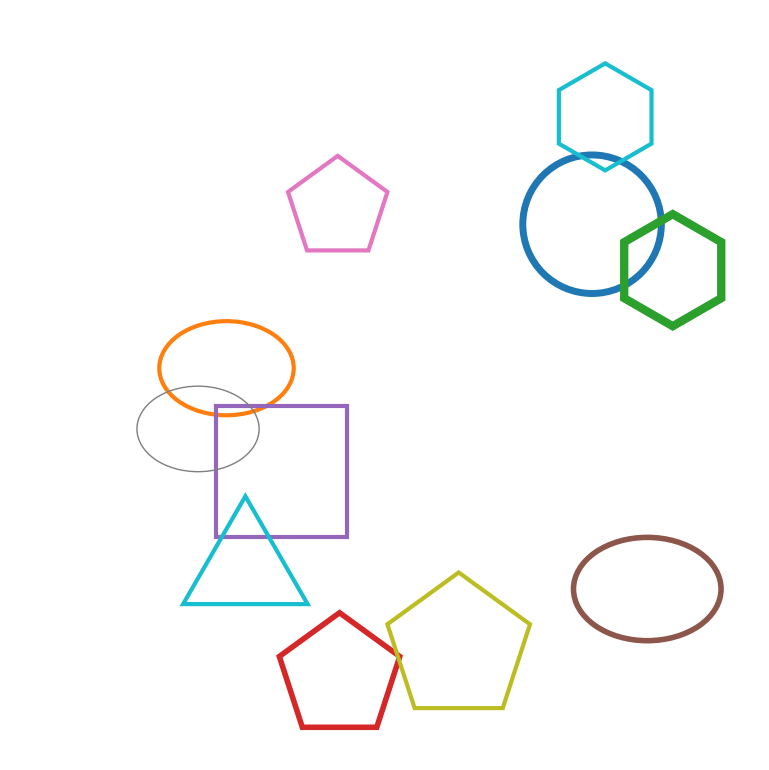[{"shape": "circle", "thickness": 2.5, "radius": 0.45, "center": [0.769, 0.709]}, {"shape": "oval", "thickness": 1.5, "radius": 0.44, "center": [0.294, 0.522]}, {"shape": "hexagon", "thickness": 3, "radius": 0.36, "center": [0.874, 0.649]}, {"shape": "pentagon", "thickness": 2, "radius": 0.41, "center": [0.441, 0.122]}, {"shape": "square", "thickness": 1.5, "radius": 0.43, "center": [0.366, 0.388]}, {"shape": "oval", "thickness": 2, "radius": 0.48, "center": [0.841, 0.235]}, {"shape": "pentagon", "thickness": 1.5, "radius": 0.34, "center": [0.439, 0.73]}, {"shape": "oval", "thickness": 0.5, "radius": 0.4, "center": [0.257, 0.443]}, {"shape": "pentagon", "thickness": 1.5, "radius": 0.49, "center": [0.596, 0.159]}, {"shape": "triangle", "thickness": 1.5, "radius": 0.47, "center": [0.319, 0.262]}, {"shape": "hexagon", "thickness": 1.5, "radius": 0.35, "center": [0.786, 0.848]}]